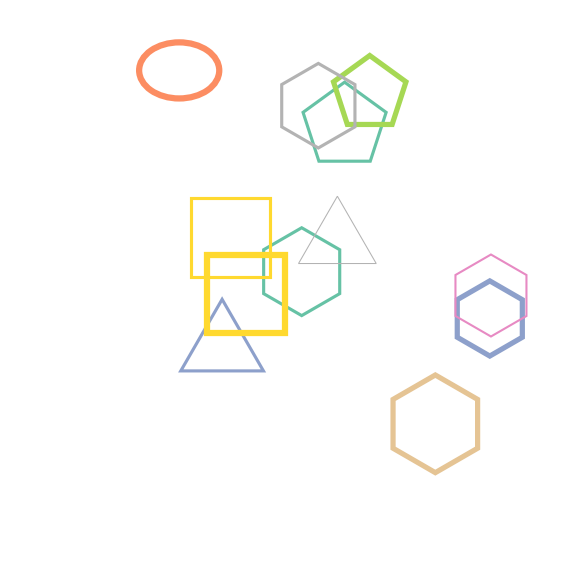[{"shape": "pentagon", "thickness": 1.5, "radius": 0.38, "center": [0.597, 0.781]}, {"shape": "hexagon", "thickness": 1.5, "radius": 0.38, "center": [0.522, 0.529]}, {"shape": "oval", "thickness": 3, "radius": 0.35, "center": [0.31, 0.877]}, {"shape": "triangle", "thickness": 1.5, "radius": 0.41, "center": [0.385, 0.398]}, {"shape": "hexagon", "thickness": 2.5, "radius": 0.33, "center": [0.848, 0.448]}, {"shape": "hexagon", "thickness": 1, "radius": 0.35, "center": [0.85, 0.487]}, {"shape": "pentagon", "thickness": 2.5, "radius": 0.33, "center": [0.64, 0.837]}, {"shape": "square", "thickness": 1.5, "radius": 0.34, "center": [0.399, 0.588]}, {"shape": "square", "thickness": 3, "radius": 0.34, "center": [0.426, 0.49]}, {"shape": "hexagon", "thickness": 2.5, "radius": 0.42, "center": [0.754, 0.265]}, {"shape": "hexagon", "thickness": 1.5, "radius": 0.37, "center": [0.551, 0.816]}, {"shape": "triangle", "thickness": 0.5, "radius": 0.39, "center": [0.584, 0.582]}]